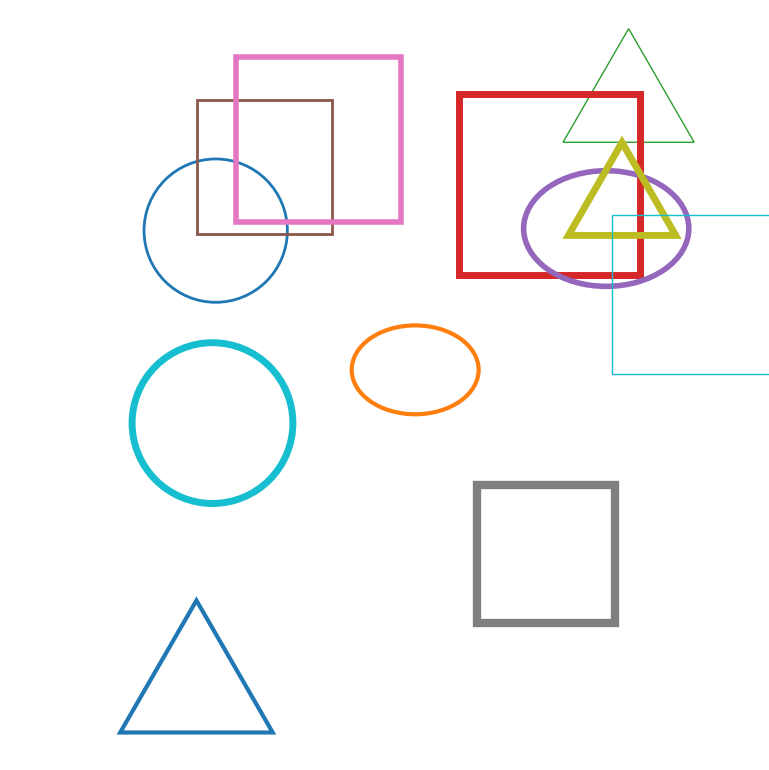[{"shape": "circle", "thickness": 1, "radius": 0.47, "center": [0.28, 0.7]}, {"shape": "triangle", "thickness": 1.5, "radius": 0.57, "center": [0.255, 0.106]}, {"shape": "oval", "thickness": 1.5, "radius": 0.41, "center": [0.539, 0.52]}, {"shape": "triangle", "thickness": 0.5, "radius": 0.49, "center": [0.816, 0.864]}, {"shape": "square", "thickness": 2.5, "radius": 0.59, "center": [0.714, 0.76]}, {"shape": "oval", "thickness": 2, "radius": 0.54, "center": [0.787, 0.703]}, {"shape": "square", "thickness": 1, "radius": 0.44, "center": [0.343, 0.783]}, {"shape": "square", "thickness": 2, "radius": 0.54, "center": [0.414, 0.819]}, {"shape": "square", "thickness": 3, "radius": 0.45, "center": [0.709, 0.281]}, {"shape": "triangle", "thickness": 2.5, "radius": 0.4, "center": [0.808, 0.734]}, {"shape": "circle", "thickness": 2.5, "radius": 0.52, "center": [0.276, 0.451]}, {"shape": "square", "thickness": 0.5, "radius": 0.52, "center": [0.898, 0.618]}]